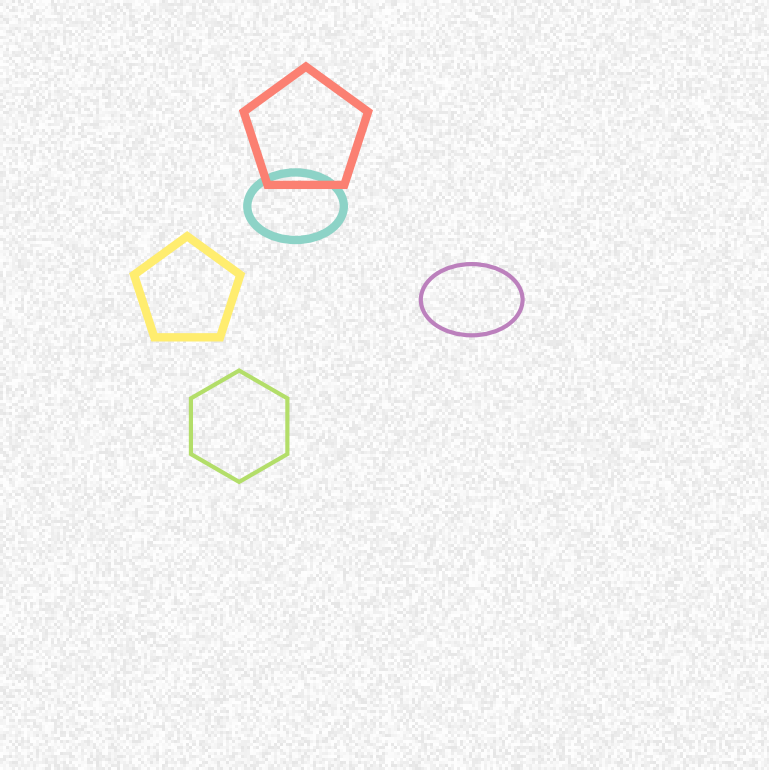[{"shape": "oval", "thickness": 3, "radius": 0.31, "center": [0.384, 0.732]}, {"shape": "pentagon", "thickness": 3, "radius": 0.42, "center": [0.397, 0.829]}, {"shape": "hexagon", "thickness": 1.5, "radius": 0.36, "center": [0.311, 0.446]}, {"shape": "oval", "thickness": 1.5, "radius": 0.33, "center": [0.613, 0.611]}, {"shape": "pentagon", "thickness": 3, "radius": 0.36, "center": [0.243, 0.621]}]